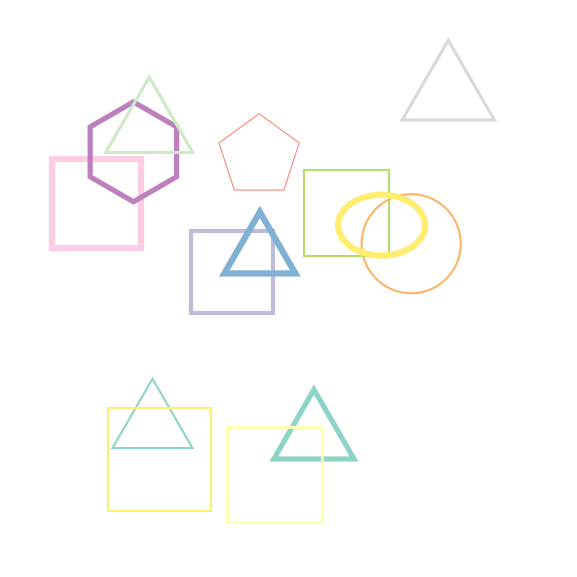[{"shape": "triangle", "thickness": 1, "radius": 0.4, "center": [0.264, 0.263]}, {"shape": "triangle", "thickness": 2.5, "radius": 0.4, "center": [0.544, 0.244]}, {"shape": "square", "thickness": 1.5, "radius": 0.41, "center": [0.475, 0.178]}, {"shape": "square", "thickness": 2, "radius": 0.36, "center": [0.401, 0.528]}, {"shape": "pentagon", "thickness": 0.5, "radius": 0.37, "center": [0.449, 0.729]}, {"shape": "triangle", "thickness": 3, "radius": 0.36, "center": [0.45, 0.561]}, {"shape": "circle", "thickness": 1, "radius": 0.43, "center": [0.712, 0.577]}, {"shape": "square", "thickness": 1, "radius": 0.37, "center": [0.6, 0.63]}, {"shape": "square", "thickness": 3, "radius": 0.39, "center": [0.167, 0.647]}, {"shape": "triangle", "thickness": 1.5, "radius": 0.46, "center": [0.776, 0.837]}, {"shape": "hexagon", "thickness": 2.5, "radius": 0.43, "center": [0.231, 0.736]}, {"shape": "triangle", "thickness": 1.5, "radius": 0.44, "center": [0.258, 0.779]}, {"shape": "oval", "thickness": 3, "radius": 0.38, "center": [0.661, 0.609]}, {"shape": "square", "thickness": 1, "radius": 0.45, "center": [0.277, 0.203]}]